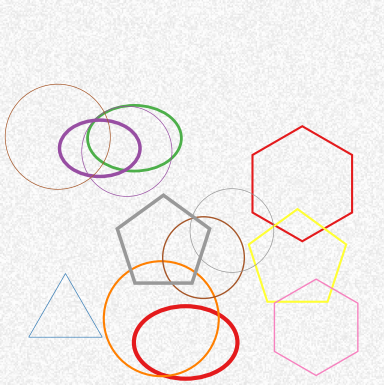[{"shape": "oval", "thickness": 3, "radius": 0.67, "center": [0.482, 0.111]}, {"shape": "hexagon", "thickness": 1.5, "radius": 0.75, "center": [0.785, 0.523]}, {"shape": "triangle", "thickness": 0.5, "radius": 0.55, "center": [0.17, 0.179]}, {"shape": "oval", "thickness": 2, "radius": 0.61, "center": [0.349, 0.641]}, {"shape": "circle", "thickness": 0.5, "radius": 0.59, "center": [0.33, 0.607]}, {"shape": "oval", "thickness": 2.5, "radius": 0.52, "center": [0.259, 0.615]}, {"shape": "circle", "thickness": 1.5, "radius": 0.75, "center": [0.419, 0.172]}, {"shape": "pentagon", "thickness": 1.5, "radius": 0.67, "center": [0.773, 0.324]}, {"shape": "circle", "thickness": 1, "radius": 0.53, "center": [0.529, 0.331]}, {"shape": "circle", "thickness": 0.5, "radius": 0.68, "center": [0.15, 0.645]}, {"shape": "hexagon", "thickness": 1, "radius": 0.63, "center": [0.821, 0.15]}, {"shape": "circle", "thickness": 0.5, "radius": 0.54, "center": [0.602, 0.401]}, {"shape": "pentagon", "thickness": 2.5, "radius": 0.63, "center": [0.425, 0.367]}]